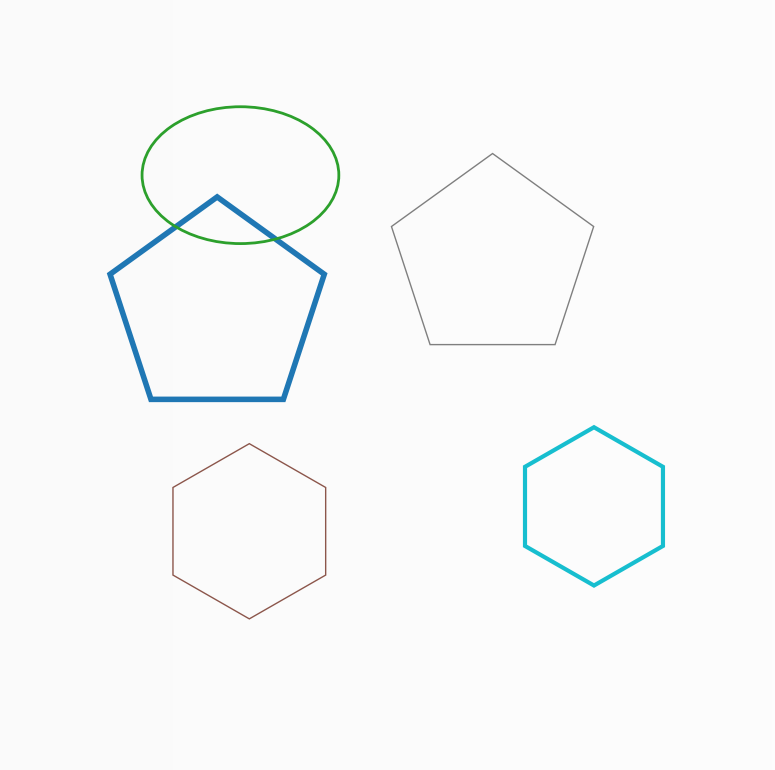[{"shape": "pentagon", "thickness": 2, "radius": 0.73, "center": [0.28, 0.599]}, {"shape": "oval", "thickness": 1, "radius": 0.63, "center": [0.31, 0.773]}, {"shape": "hexagon", "thickness": 0.5, "radius": 0.57, "center": [0.322, 0.31]}, {"shape": "pentagon", "thickness": 0.5, "radius": 0.69, "center": [0.636, 0.663]}, {"shape": "hexagon", "thickness": 1.5, "radius": 0.51, "center": [0.766, 0.342]}]